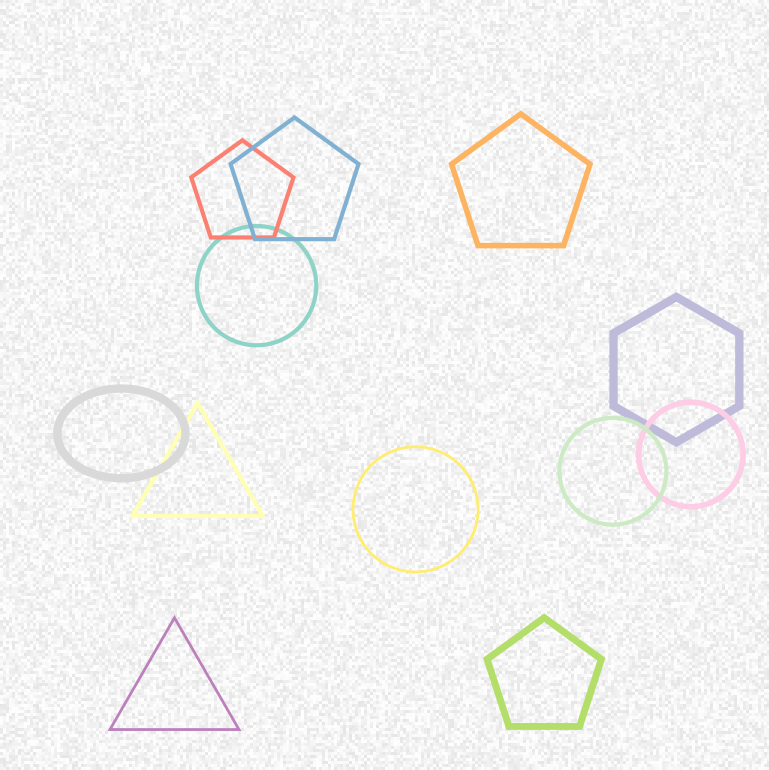[{"shape": "circle", "thickness": 1.5, "radius": 0.39, "center": [0.333, 0.629]}, {"shape": "triangle", "thickness": 1.5, "radius": 0.49, "center": [0.257, 0.379]}, {"shape": "hexagon", "thickness": 3, "radius": 0.47, "center": [0.878, 0.52]}, {"shape": "pentagon", "thickness": 1.5, "radius": 0.35, "center": [0.315, 0.748]}, {"shape": "pentagon", "thickness": 1.5, "radius": 0.44, "center": [0.383, 0.76]}, {"shape": "pentagon", "thickness": 2, "radius": 0.47, "center": [0.676, 0.758]}, {"shape": "pentagon", "thickness": 2.5, "radius": 0.39, "center": [0.707, 0.12]}, {"shape": "circle", "thickness": 2, "radius": 0.34, "center": [0.897, 0.41]}, {"shape": "oval", "thickness": 3, "radius": 0.42, "center": [0.158, 0.437]}, {"shape": "triangle", "thickness": 1, "radius": 0.48, "center": [0.227, 0.101]}, {"shape": "circle", "thickness": 1.5, "radius": 0.35, "center": [0.796, 0.388]}, {"shape": "circle", "thickness": 1, "radius": 0.41, "center": [0.54, 0.339]}]